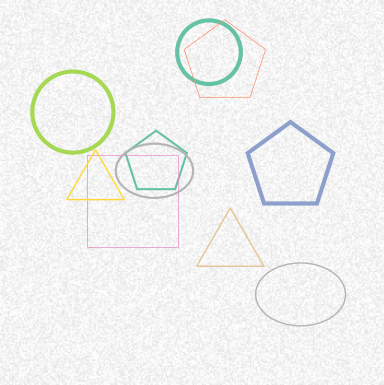[{"shape": "pentagon", "thickness": 1.5, "radius": 0.42, "center": [0.406, 0.577]}, {"shape": "circle", "thickness": 3, "radius": 0.41, "center": [0.543, 0.864]}, {"shape": "pentagon", "thickness": 0.5, "radius": 0.56, "center": [0.584, 0.837]}, {"shape": "pentagon", "thickness": 3, "radius": 0.58, "center": [0.755, 0.566]}, {"shape": "square", "thickness": 0.5, "radius": 0.59, "center": [0.345, 0.478]}, {"shape": "circle", "thickness": 3, "radius": 0.53, "center": [0.189, 0.709]}, {"shape": "triangle", "thickness": 1, "radius": 0.43, "center": [0.248, 0.525]}, {"shape": "triangle", "thickness": 1, "radius": 0.5, "center": [0.598, 0.359]}, {"shape": "oval", "thickness": 1.5, "radius": 0.5, "center": [0.401, 0.556]}, {"shape": "oval", "thickness": 1, "radius": 0.58, "center": [0.781, 0.235]}]